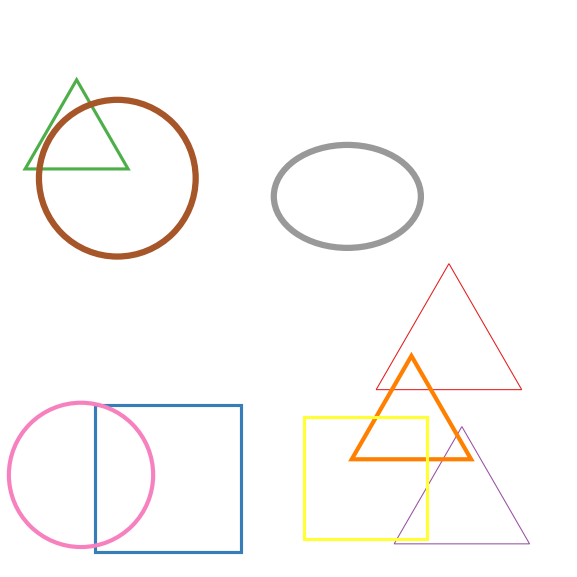[{"shape": "triangle", "thickness": 0.5, "radius": 0.73, "center": [0.777, 0.397]}, {"shape": "square", "thickness": 1.5, "radius": 0.64, "center": [0.291, 0.171]}, {"shape": "triangle", "thickness": 1.5, "radius": 0.51, "center": [0.133, 0.758]}, {"shape": "triangle", "thickness": 0.5, "radius": 0.68, "center": [0.8, 0.125]}, {"shape": "triangle", "thickness": 2, "radius": 0.6, "center": [0.712, 0.264]}, {"shape": "square", "thickness": 1.5, "radius": 0.53, "center": [0.633, 0.172]}, {"shape": "circle", "thickness": 3, "radius": 0.68, "center": [0.203, 0.691]}, {"shape": "circle", "thickness": 2, "radius": 0.62, "center": [0.14, 0.177]}, {"shape": "oval", "thickness": 3, "radius": 0.64, "center": [0.601, 0.659]}]